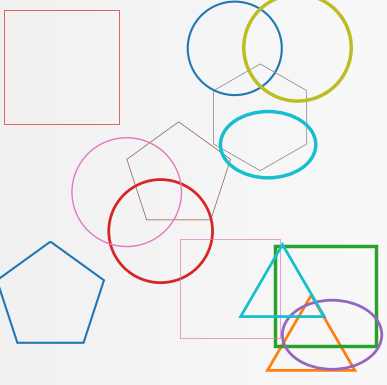[{"shape": "pentagon", "thickness": 1.5, "radius": 0.73, "center": [0.13, 0.227]}, {"shape": "circle", "thickness": 1.5, "radius": 0.61, "center": [0.606, 0.874]}, {"shape": "triangle", "thickness": 2, "radius": 0.65, "center": [0.803, 0.103]}, {"shape": "square", "thickness": 2.5, "radius": 0.65, "center": [0.841, 0.231]}, {"shape": "square", "thickness": 0.5, "radius": 0.74, "center": [0.158, 0.826]}, {"shape": "circle", "thickness": 2, "radius": 0.67, "center": [0.415, 0.4]}, {"shape": "oval", "thickness": 2, "radius": 0.64, "center": [0.857, 0.131]}, {"shape": "pentagon", "thickness": 0.5, "radius": 0.7, "center": [0.461, 0.543]}, {"shape": "square", "thickness": 0.5, "radius": 0.65, "center": [0.595, 0.251]}, {"shape": "circle", "thickness": 1, "radius": 0.71, "center": [0.327, 0.501]}, {"shape": "hexagon", "thickness": 0.5, "radius": 0.69, "center": [0.671, 0.695]}, {"shape": "circle", "thickness": 2.5, "radius": 0.69, "center": [0.768, 0.876]}, {"shape": "oval", "thickness": 2.5, "radius": 0.62, "center": [0.692, 0.624]}, {"shape": "triangle", "thickness": 2, "radius": 0.62, "center": [0.729, 0.24]}]